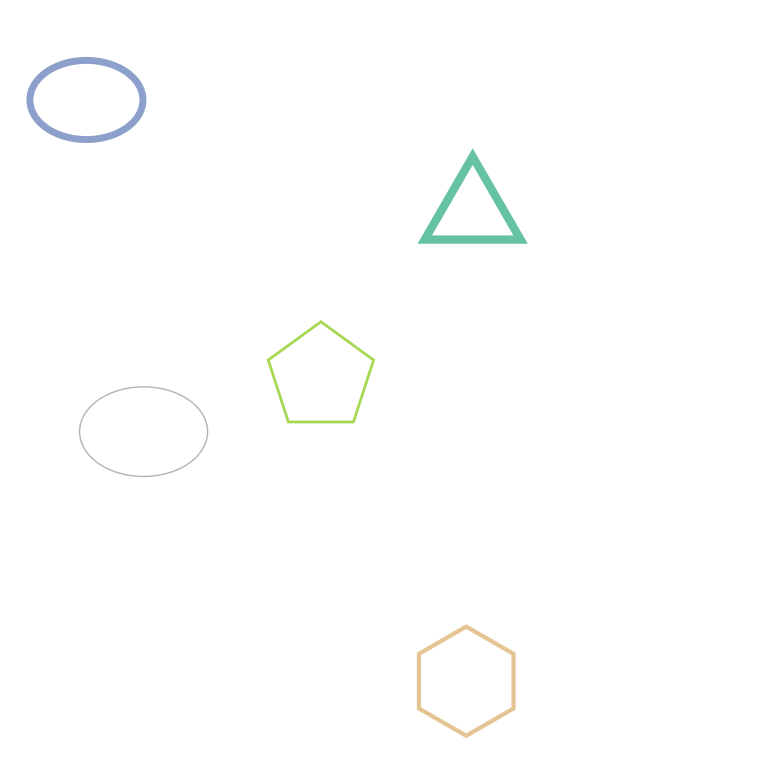[{"shape": "triangle", "thickness": 3, "radius": 0.36, "center": [0.614, 0.725]}, {"shape": "oval", "thickness": 2.5, "radius": 0.37, "center": [0.112, 0.87]}, {"shape": "pentagon", "thickness": 1, "radius": 0.36, "center": [0.417, 0.51]}, {"shape": "hexagon", "thickness": 1.5, "radius": 0.35, "center": [0.605, 0.115]}, {"shape": "oval", "thickness": 0.5, "radius": 0.42, "center": [0.186, 0.439]}]